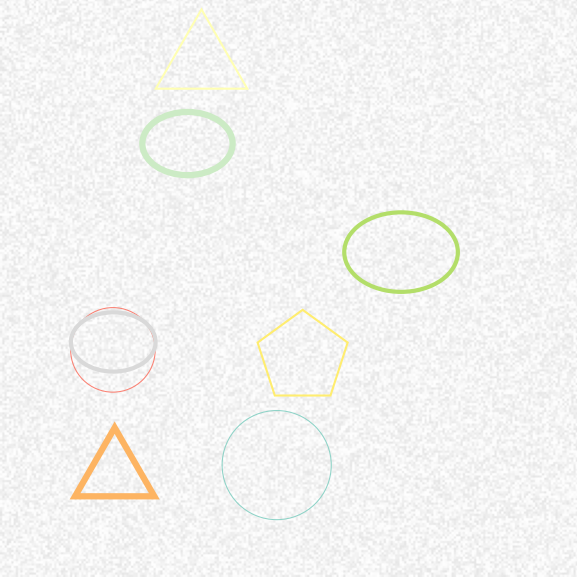[{"shape": "circle", "thickness": 0.5, "radius": 0.47, "center": [0.479, 0.194]}, {"shape": "triangle", "thickness": 1, "radius": 0.46, "center": [0.349, 0.891]}, {"shape": "circle", "thickness": 0.5, "radius": 0.37, "center": [0.196, 0.393]}, {"shape": "triangle", "thickness": 3, "radius": 0.4, "center": [0.199, 0.179]}, {"shape": "oval", "thickness": 2, "radius": 0.49, "center": [0.694, 0.563]}, {"shape": "oval", "thickness": 2, "radius": 0.37, "center": [0.196, 0.407]}, {"shape": "oval", "thickness": 3, "radius": 0.39, "center": [0.325, 0.751]}, {"shape": "pentagon", "thickness": 1, "radius": 0.41, "center": [0.524, 0.381]}]